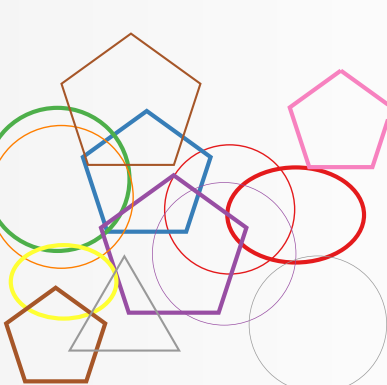[{"shape": "circle", "thickness": 1, "radius": 0.84, "center": [0.593, 0.456]}, {"shape": "oval", "thickness": 3, "radius": 0.88, "center": [0.763, 0.442]}, {"shape": "pentagon", "thickness": 3, "radius": 0.87, "center": [0.379, 0.538]}, {"shape": "circle", "thickness": 3, "radius": 0.93, "center": [0.148, 0.534]}, {"shape": "pentagon", "thickness": 3, "radius": 0.99, "center": [0.448, 0.347]}, {"shape": "circle", "thickness": 0.5, "radius": 0.93, "center": [0.578, 0.341]}, {"shape": "circle", "thickness": 1, "radius": 0.93, "center": [0.158, 0.489]}, {"shape": "oval", "thickness": 3, "radius": 0.68, "center": [0.164, 0.268]}, {"shape": "pentagon", "thickness": 1.5, "radius": 0.94, "center": [0.338, 0.724]}, {"shape": "pentagon", "thickness": 3, "radius": 0.67, "center": [0.144, 0.118]}, {"shape": "pentagon", "thickness": 3, "radius": 0.69, "center": [0.88, 0.678]}, {"shape": "triangle", "thickness": 1.5, "radius": 0.82, "center": [0.321, 0.171]}, {"shape": "circle", "thickness": 0.5, "radius": 0.89, "center": [0.82, 0.158]}]